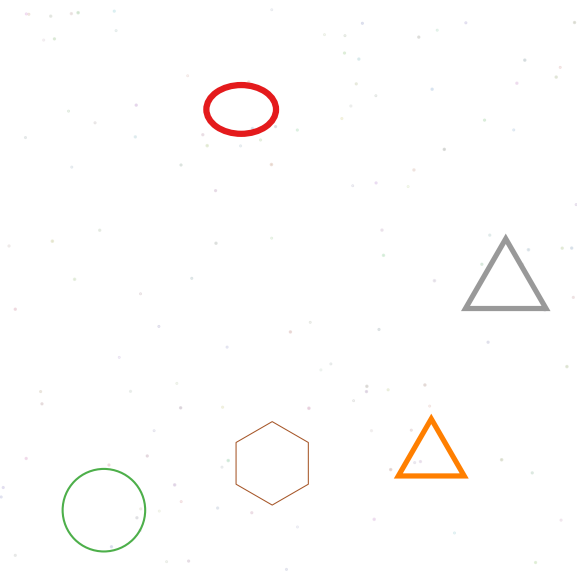[{"shape": "oval", "thickness": 3, "radius": 0.3, "center": [0.418, 0.81]}, {"shape": "circle", "thickness": 1, "radius": 0.36, "center": [0.18, 0.116]}, {"shape": "triangle", "thickness": 2.5, "radius": 0.33, "center": [0.747, 0.208]}, {"shape": "hexagon", "thickness": 0.5, "radius": 0.36, "center": [0.471, 0.197]}, {"shape": "triangle", "thickness": 2.5, "radius": 0.4, "center": [0.876, 0.505]}]